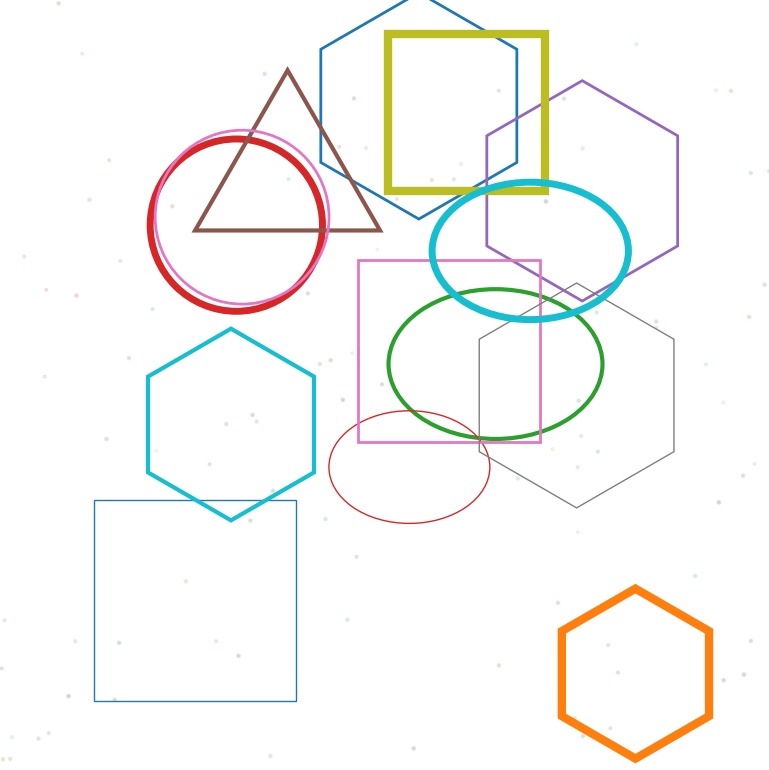[{"shape": "square", "thickness": 0.5, "radius": 0.65, "center": [0.253, 0.22]}, {"shape": "hexagon", "thickness": 1, "radius": 0.73, "center": [0.544, 0.863]}, {"shape": "hexagon", "thickness": 3, "radius": 0.55, "center": [0.825, 0.125]}, {"shape": "oval", "thickness": 1.5, "radius": 0.69, "center": [0.644, 0.527]}, {"shape": "circle", "thickness": 2.5, "radius": 0.56, "center": [0.307, 0.708]}, {"shape": "oval", "thickness": 0.5, "radius": 0.52, "center": [0.532, 0.393]}, {"shape": "hexagon", "thickness": 1, "radius": 0.72, "center": [0.756, 0.752]}, {"shape": "triangle", "thickness": 1.5, "radius": 0.69, "center": [0.373, 0.77]}, {"shape": "circle", "thickness": 1, "radius": 0.56, "center": [0.314, 0.718]}, {"shape": "square", "thickness": 1, "radius": 0.59, "center": [0.583, 0.544]}, {"shape": "hexagon", "thickness": 0.5, "radius": 0.73, "center": [0.749, 0.486]}, {"shape": "square", "thickness": 3, "radius": 0.51, "center": [0.606, 0.853]}, {"shape": "oval", "thickness": 2.5, "radius": 0.64, "center": [0.689, 0.674]}, {"shape": "hexagon", "thickness": 1.5, "radius": 0.62, "center": [0.3, 0.449]}]